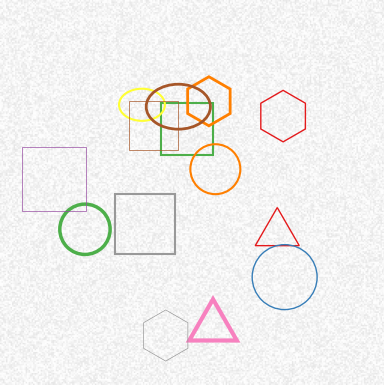[{"shape": "triangle", "thickness": 1, "radius": 0.33, "center": [0.72, 0.395]}, {"shape": "hexagon", "thickness": 1, "radius": 0.33, "center": [0.735, 0.698]}, {"shape": "circle", "thickness": 1, "radius": 0.42, "center": [0.739, 0.28]}, {"shape": "square", "thickness": 1.5, "radius": 0.34, "center": [0.485, 0.664]}, {"shape": "circle", "thickness": 2.5, "radius": 0.33, "center": [0.221, 0.404]}, {"shape": "square", "thickness": 0.5, "radius": 0.42, "center": [0.14, 0.536]}, {"shape": "hexagon", "thickness": 2, "radius": 0.32, "center": [0.543, 0.737]}, {"shape": "circle", "thickness": 1.5, "radius": 0.32, "center": [0.559, 0.561]}, {"shape": "oval", "thickness": 1.5, "radius": 0.3, "center": [0.369, 0.728]}, {"shape": "oval", "thickness": 2, "radius": 0.42, "center": [0.463, 0.723]}, {"shape": "square", "thickness": 0.5, "radius": 0.32, "center": [0.398, 0.675]}, {"shape": "triangle", "thickness": 3, "radius": 0.36, "center": [0.553, 0.151]}, {"shape": "square", "thickness": 1.5, "radius": 0.39, "center": [0.376, 0.419]}, {"shape": "hexagon", "thickness": 0.5, "radius": 0.33, "center": [0.43, 0.129]}]